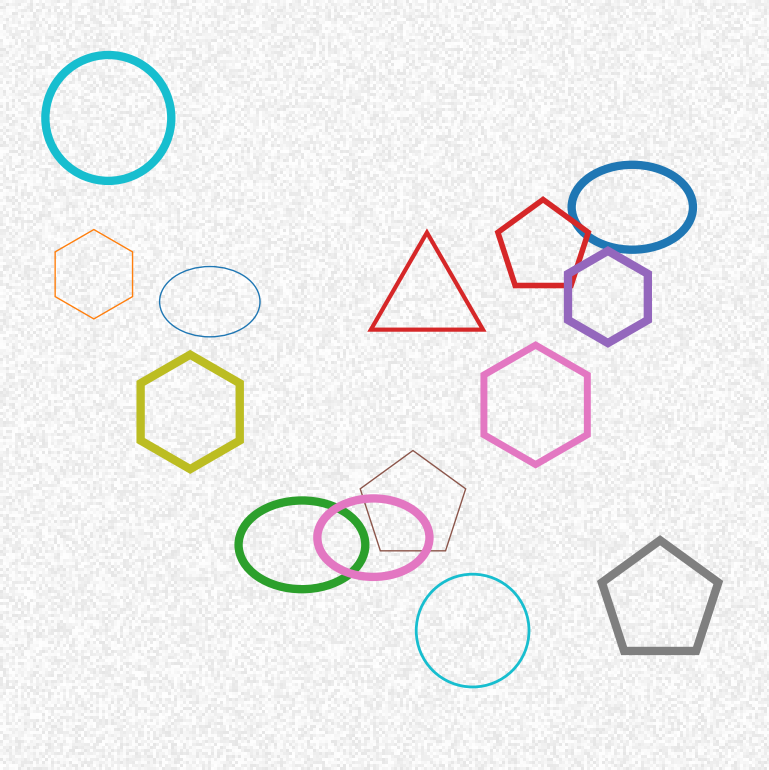[{"shape": "oval", "thickness": 3, "radius": 0.39, "center": [0.821, 0.731]}, {"shape": "oval", "thickness": 0.5, "radius": 0.33, "center": [0.272, 0.608]}, {"shape": "hexagon", "thickness": 0.5, "radius": 0.29, "center": [0.122, 0.644]}, {"shape": "oval", "thickness": 3, "radius": 0.41, "center": [0.392, 0.292]}, {"shape": "triangle", "thickness": 1.5, "radius": 0.42, "center": [0.554, 0.614]}, {"shape": "pentagon", "thickness": 2, "radius": 0.31, "center": [0.705, 0.679]}, {"shape": "hexagon", "thickness": 3, "radius": 0.3, "center": [0.79, 0.614]}, {"shape": "pentagon", "thickness": 0.5, "radius": 0.36, "center": [0.536, 0.343]}, {"shape": "oval", "thickness": 3, "radius": 0.36, "center": [0.485, 0.302]}, {"shape": "hexagon", "thickness": 2.5, "radius": 0.39, "center": [0.696, 0.474]}, {"shape": "pentagon", "thickness": 3, "radius": 0.4, "center": [0.857, 0.219]}, {"shape": "hexagon", "thickness": 3, "radius": 0.37, "center": [0.247, 0.465]}, {"shape": "circle", "thickness": 1, "radius": 0.37, "center": [0.614, 0.181]}, {"shape": "circle", "thickness": 3, "radius": 0.41, "center": [0.141, 0.847]}]